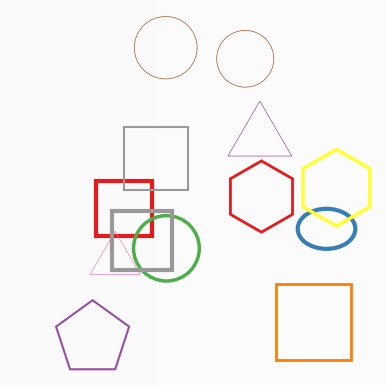[{"shape": "square", "thickness": 3, "radius": 0.36, "center": [0.321, 0.458]}, {"shape": "hexagon", "thickness": 2, "radius": 0.46, "center": [0.675, 0.49]}, {"shape": "oval", "thickness": 3, "radius": 0.37, "center": [0.843, 0.406]}, {"shape": "circle", "thickness": 2.5, "radius": 0.42, "center": [0.429, 0.355]}, {"shape": "triangle", "thickness": 0.5, "radius": 0.48, "center": [0.671, 0.642]}, {"shape": "pentagon", "thickness": 1.5, "radius": 0.5, "center": [0.239, 0.121]}, {"shape": "square", "thickness": 2, "radius": 0.49, "center": [0.809, 0.164]}, {"shape": "hexagon", "thickness": 2.5, "radius": 0.5, "center": [0.868, 0.512]}, {"shape": "circle", "thickness": 0.5, "radius": 0.37, "center": [0.633, 0.847]}, {"shape": "circle", "thickness": 0.5, "radius": 0.41, "center": [0.428, 0.876]}, {"shape": "triangle", "thickness": 0.5, "radius": 0.37, "center": [0.297, 0.325]}, {"shape": "square", "thickness": 1.5, "radius": 0.41, "center": [0.402, 0.588]}, {"shape": "square", "thickness": 3, "radius": 0.39, "center": [0.367, 0.375]}]